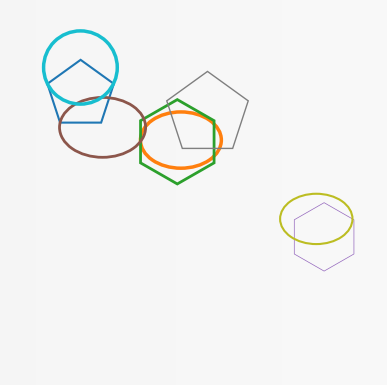[{"shape": "pentagon", "thickness": 1.5, "radius": 0.45, "center": [0.208, 0.754]}, {"shape": "oval", "thickness": 2.5, "radius": 0.52, "center": [0.467, 0.636]}, {"shape": "hexagon", "thickness": 2, "radius": 0.55, "center": [0.458, 0.632]}, {"shape": "hexagon", "thickness": 0.5, "radius": 0.44, "center": [0.836, 0.385]}, {"shape": "oval", "thickness": 2, "radius": 0.56, "center": [0.265, 0.669]}, {"shape": "pentagon", "thickness": 1, "radius": 0.55, "center": [0.535, 0.704]}, {"shape": "oval", "thickness": 1.5, "radius": 0.47, "center": [0.816, 0.431]}, {"shape": "circle", "thickness": 2.5, "radius": 0.48, "center": [0.208, 0.825]}]